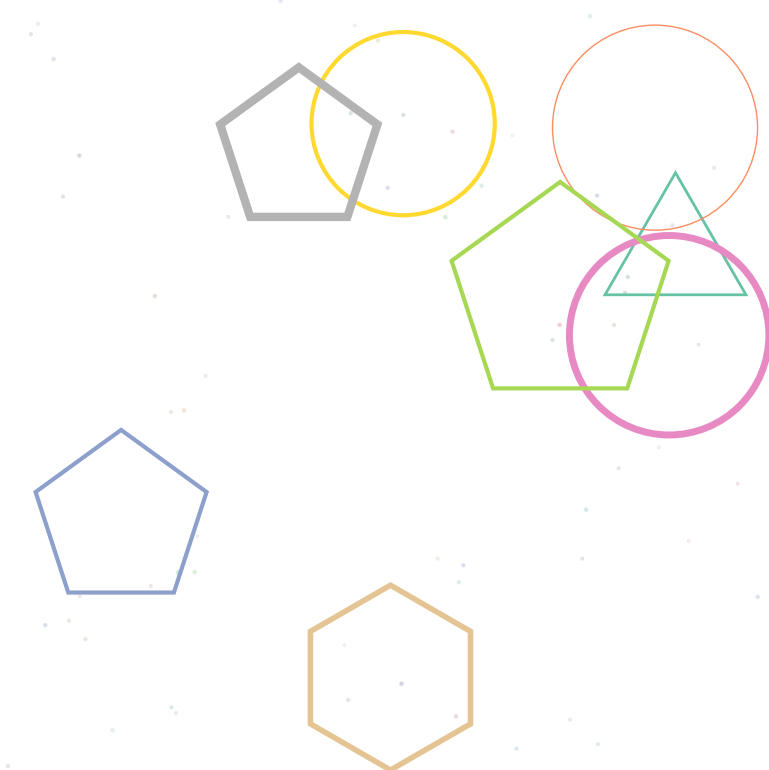[{"shape": "triangle", "thickness": 1, "radius": 0.53, "center": [0.877, 0.67]}, {"shape": "circle", "thickness": 0.5, "radius": 0.67, "center": [0.851, 0.834]}, {"shape": "pentagon", "thickness": 1.5, "radius": 0.58, "center": [0.157, 0.325]}, {"shape": "circle", "thickness": 2.5, "radius": 0.65, "center": [0.869, 0.565]}, {"shape": "pentagon", "thickness": 1.5, "radius": 0.74, "center": [0.727, 0.615]}, {"shape": "circle", "thickness": 1.5, "radius": 0.6, "center": [0.524, 0.839]}, {"shape": "hexagon", "thickness": 2, "radius": 0.6, "center": [0.507, 0.12]}, {"shape": "pentagon", "thickness": 3, "radius": 0.54, "center": [0.388, 0.805]}]